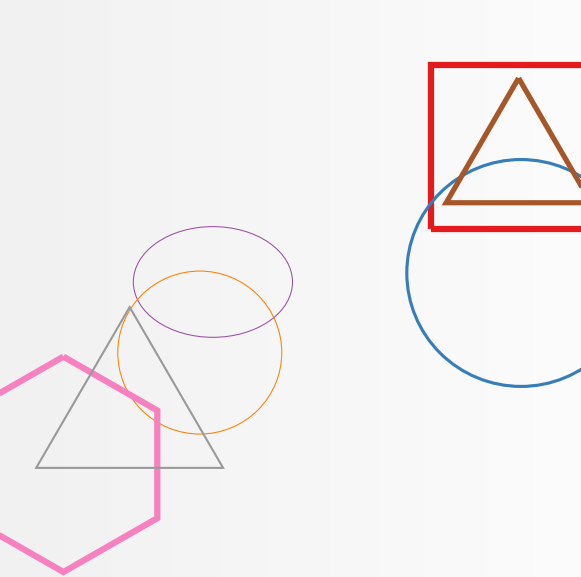[{"shape": "square", "thickness": 3, "radius": 0.71, "center": [0.884, 0.745]}, {"shape": "circle", "thickness": 1.5, "radius": 0.98, "center": [0.896, 0.526]}, {"shape": "oval", "thickness": 0.5, "radius": 0.68, "center": [0.366, 0.511]}, {"shape": "circle", "thickness": 0.5, "radius": 0.71, "center": [0.344, 0.389]}, {"shape": "triangle", "thickness": 2.5, "radius": 0.72, "center": [0.892, 0.72]}, {"shape": "hexagon", "thickness": 3, "radius": 0.93, "center": [0.109, 0.195]}, {"shape": "triangle", "thickness": 1, "radius": 0.93, "center": [0.223, 0.282]}]